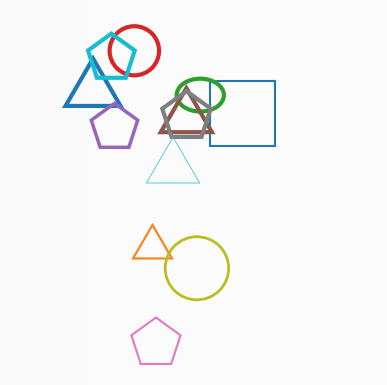[{"shape": "triangle", "thickness": 3, "radius": 0.41, "center": [0.24, 0.766]}, {"shape": "square", "thickness": 1.5, "radius": 0.42, "center": [0.626, 0.706]}, {"shape": "triangle", "thickness": 1.5, "radius": 0.29, "center": [0.394, 0.358]}, {"shape": "oval", "thickness": 3, "radius": 0.3, "center": [0.517, 0.753]}, {"shape": "circle", "thickness": 3, "radius": 0.32, "center": [0.347, 0.868]}, {"shape": "pentagon", "thickness": 2.5, "radius": 0.32, "center": [0.296, 0.668]}, {"shape": "triangle", "thickness": 3, "radius": 0.38, "center": [0.481, 0.695]}, {"shape": "pentagon", "thickness": 1.5, "radius": 0.33, "center": [0.403, 0.109]}, {"shape": "pentagon", "thickness": 3, "radius": 0.33, "center": [0.481, 0.697]}, {"shape": "circle", "thickness": 2, "radius": 0.41, "center": [0.508, 0.303]}, {"shape": "triangle", "thickness": 0.5, "radius": 0.4, "center": [0.447, 0.564]}, {"shape": "pentagon", "thickness": 3, "radius": 0.32, "center": [0.287, 0.849]}]